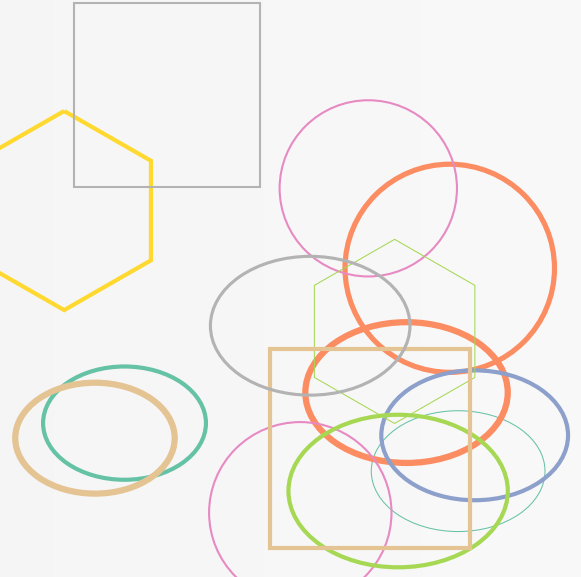[{"shape": "oval", "thickness": 2, "radius": 0.7, "center": [0.214, 0.266]}, {"shape": "oval", "thickness": 0.5, "radius": 0.75, "center": [0.788, 0.183]}, {"shape": "circle", "thickness": 2.5, "radius": 0.9, "center": [0.774, 0.535]}, {"shape": "oval", "thickness": 3, "radius": 0.87, "center": [0.699, 0.319]}, {"shape": "oval", "thickness": 2, "radius": 0.8, "center": [0.817, 0.245]}, {"shape": "circle", "thickness": 1, "radius": 0.78, "center": [0.517, 0.111]}, {"shape": "circle", "thickness": 1, "radius": 0.76, "center": [0.634, 0.673]}, {"shape": "hexagon", "thickness": 0.5, "radius": 0.8, "center": [0.679, 0.425]}, {"shape": "oval", "thickness": 2, "radius": 0.94, "center": [0.685, 0.149]}, {"shape": "hexagon", "thickness": 2, "radius": 0.86, "center": [0.11, 0.635]}, {"shape": "square", "thickness": 2, "radius": 0.86, "center": [0.637, 0.223]}, {"shape": "oval", "thickness": 3, "radius": 0.69, "center": [0.163, 0.24]}, {"shape": "square", "thickness": 1, "radius": 0.8, "center": [0.287, 0.835]}, {"shape": "oval", "thickness": 1.5, "radius": 0.86, "center": [0.534, 0.435]}]